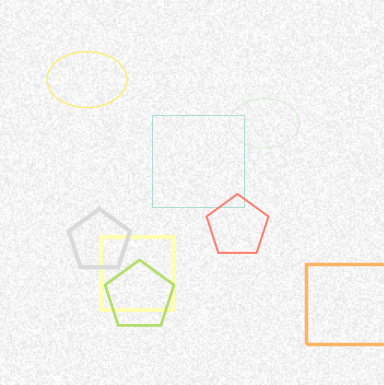[{"shape": "square", "thickness": 0.5, "radius": 0.6, "center": [0.514, 0.582]}, {"shape": "square", "thickness": 3, "radius": 0.47, "center": [0.355, 0.289]}, {"shape": "pentagon", "thickness": 1.5, "radius": 0.42, "center": [0.617, 0.412]}, {"shape": "square", "thickness": 2.5, "radius": 0.52, "center": [0.9, 0.211]}, {"shape": "pentagon", "thickness": 2, "radius": 0.47, "center": [0.363, 0.231]}, {"shape": "pentagon", "thickness": 3, "radius": 0.42, "center": [0.258, 0.374]}, {"shape": "oval", "thickness": 0.5, "radius": 0.46, "center": [0.687, 0.68]}, {"shape": "oval", "thickness": 1, "radius": 0.52, "center": [0.226, 0.793]}]